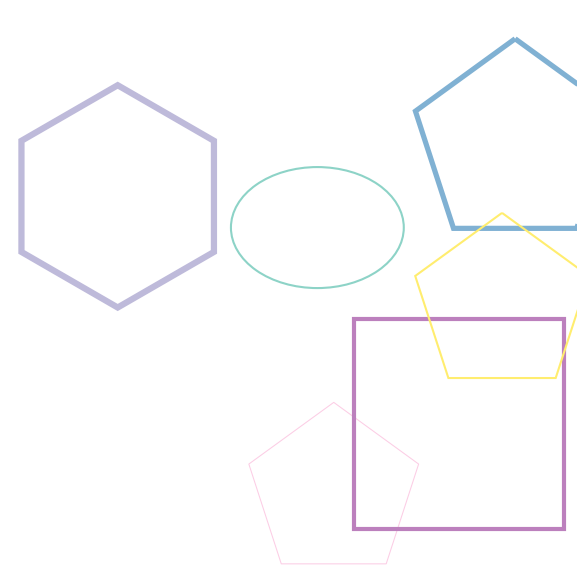[{"shape": "oval", "thickness": 1, "radius": 0.75, "center": [0.55, 0.605]}, {"shape": "hexagon", "thickness": 3, "radius": 0.96, "center": [0.204, 0.659]}, {"shape": "pentagon", "thickness": 2.5, "radius": 0.91, "center": [0.892, 0.751]}, {"shape": "pentagon", "thickness": 0.5, "radius": 0.77, "center": [0.578, 0.148]}, {"shape": "square", "thickness": 2, "radius": 0.91, "center": [0.795, 0.265]}, {"shape": "pentagon", "thickness": 1, "radius": 0.79, "center": [0.869, 0.472]}]